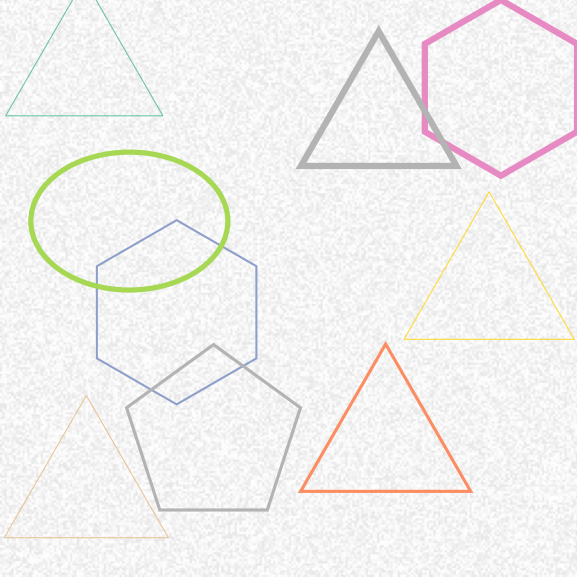[{"shape": "triangle", "thickness": 0.5, "radius": 0.79, "center": [0.146, 0.877]}, {"shape": "triangle", "thickness": 1.5, "radius": 0.85, "center": [0.668, 0.233]}, {"shape": "hexagon", "thickness": 1, "radius": 0.8, "center": [0.306, 0.458]}, {"shape": "hexagon", "thickness": 3, "radius": 0.76, "center": [0.867, 0.847]}, {"shape": "oval", "thickness": 2.5, "radius": 0.85, "center": [0.224, 0.616]}, {"shape": "triangle", "thickness": 0.5, "radius": 0.85, "center": [0.847, 0.497]}, {"shape": "triangle", "thickness": 0.5, "radius": 0.82, "center": [0.149, 0.15]}, {"shape": "pentagon", "thickness": 1.5, "radius": 0.79, "center": [0.37, 0.244]}, {"shape": "triangle", "thickness": 3, "radius": 0.78, "center": [0.656, 0.79]}]